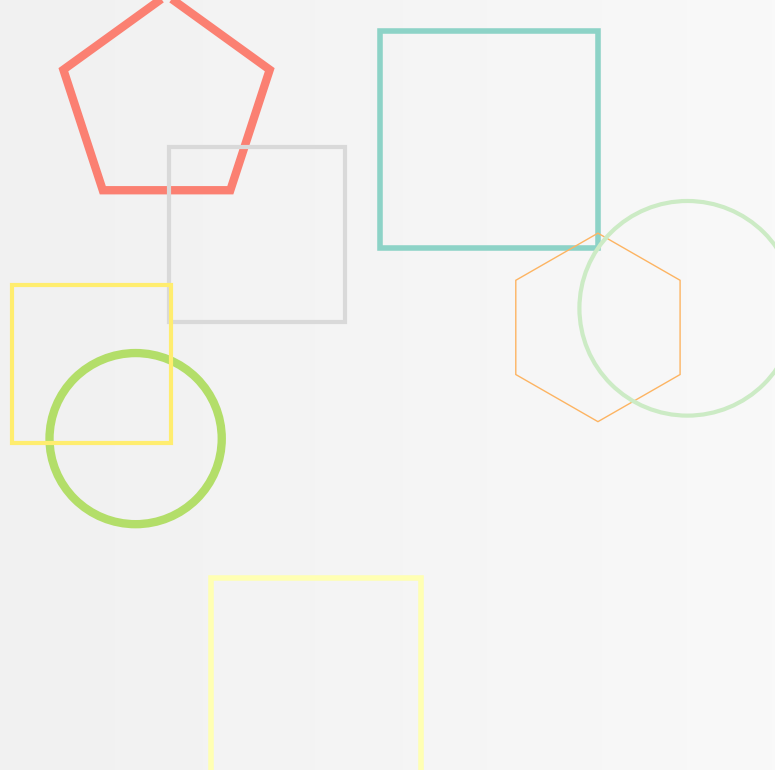[{"shape": "square", "thickness": 2, "radius": 0.71, "center": [0.631, 0.818]}, {"shape": "square", "thickness": 2, "radius": 0.68, "center": [0.408, 0.114]}, {"shape": "pentagon", "thickness": 3, "radius": 0.7, "center": [0.215, 0.866]}, {"shape": "hexagon", "thickness": 0.5, "radius": 0.61, "center": [0.772, 0.575]}, {"shape": "circle", "thickness": 3, "radius": 0.56, "center": [0.175, 0.43]}, {"shape": "square", "thickness": 1.5, "radius": 0.57, "center": [0.331, 0.695]}, {"shape": "circle", "thickness": 1.5, "radius": 0.7, "center": [0.887, 0.6]}, {"shape": "square", "thickness": 1.5, "radius": 0.51, "center": [0.118, 0.527]}]